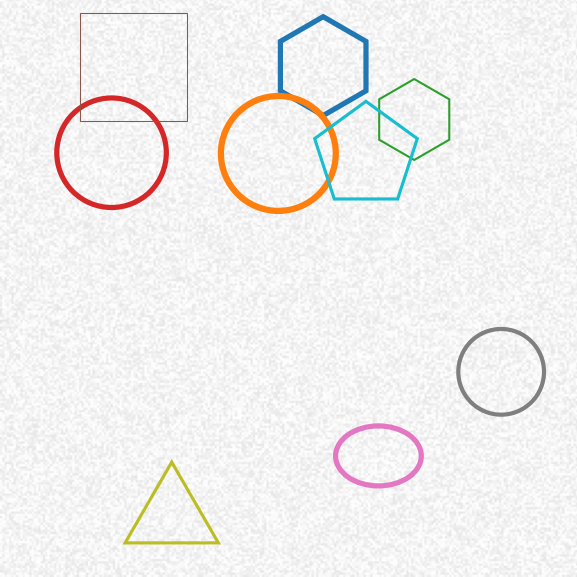[{"shape": "hexagon", "thickness": 2.5, "radius": 0.43, "center": [0.56, 0.885]}, {"shape": "circle", "thickness": 3, "radius": 0.5, "center": [0.482, 0.733]}, {"shape": "hexagon", "thickness": 1, "radius": 0.35, "center": [0.717, 0.792]}, {"shape": "circle", "thickness": 2.5, "radius": 0.47, "center": [0.193, 0.735]}, {"shape": "square", "thickness": 0.5, "radius": 0.47, "center": [0.231, 0.883]}, {"shape": "oval", "thickness": 2.5, "radius": 0.37, "center": [0.655, 0.21]}, {"shape": "circle", "thickness": 2, "radius": 0.37, "center": [0.868, 0.355]}, {"shape": "triangle", "thickness": 1.5, "radius": 0.47, "center": [0.297, 0.106]}, {"shape": "pentagon", "thickness": 1.5, "radius": 0.47, "center": [0.634, 0.73]}]